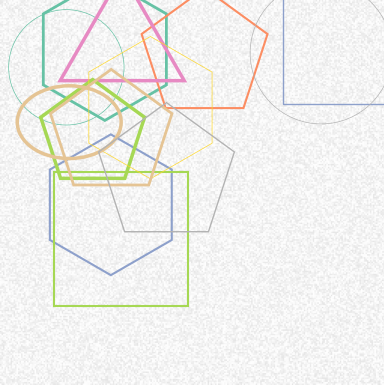[{"shape": "circle", "thickness": 0.5, "radius": 0.75, "center": [0.172, 0.825]}, {"shape": "hexagon", "thickness": 2, "radius": 0.92, "center": [0.272, 0.872]}, {"shape": "pentagon", "thickness": 1.5, "radius": 0.86, "center": [0.531, 0.858]}, {"shape": "square", "thickness": 1, "radius": 0.72, "center": [0.879, 0.873]}, {"shape": "hexagon", "thickness": 1.5, "radius": 0.91, "center": [0.288, 0.468]}, {"shape": "triangle", "thickness": 2.5, "radius": 0.93, "center": [0.317, 0.884]}, {"shape": "square", "thickness": 1.5, "radius": 0.87, "center": [0.314, 0.379]}, {"shape": "pentagon", "thickness": 2.5, "radius": 0.71, "center": [0.241, 0.652]}, {"shape": "hexagon", "thickness": 0.5, "radius": 0.92, "center": [0.391, 0.72]}, {"shape": "oval", "thickness": 2.5, "radius": 0.67, "center": [0.18, 0.683]}, {"shape": "pentagon", "thickness": 2, "radius": 0.83, "center": [0.289, 0.654]}, {"shape": "pentagon", "thickness": 1, "radius": 0.93, "center": [0.433, 0.548]}, {"shape": "circle", "thickness": 0.5, "radius": 0.92, "center": [0.834, 0.863]}]